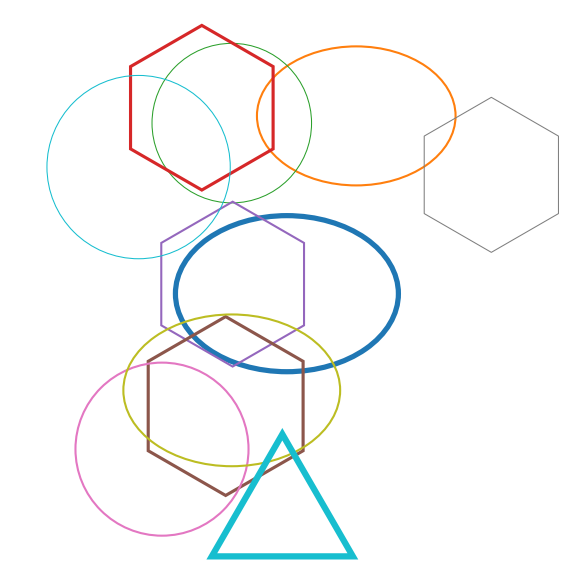[{"shape": "oval", "thickness": 2.5, "radius": 0.97, "center": [0.497, 0.491]}, {"shape": "oval", "thickness": 1, "radius": 0.86, "center": [0.617, 0.798]}, {"shape": "circle", "thickness": 0.5, "radius": 0.69, "center": [0.401, 0.786]}, {"shape": "hexagon", "thickness": 1.5, "radius": 0.71, "center": [0.349, 0.813]}, {"shape": "hexagon", "thickness": 1, "radius": 0.71, "center": [0.403, 0.507]}, {"shape": "hexagon", "thickness": 1.5, "radius": 0.77, "center": [0.391, 0.296]}, {"shape": "circle", "thickness": 1, "radius": 0.75, "center": [0.281, 0.221]}, {"shape": "hexagon", "thickness": 0.5, "radius": 0.67, "center": [0.851, 0.696]}, {"shape": "oval", "thickness": 1, "radius": 0.94, "center": [0.401, 0.323]}, {"shape": "triangle", "thickness": 3, "radius": 0.71, "center": [0.489, 0.106]}, {"shape": "circle", "thickness": 0.5, "radius": 0.79, "center": [0.24, 0.71]}]